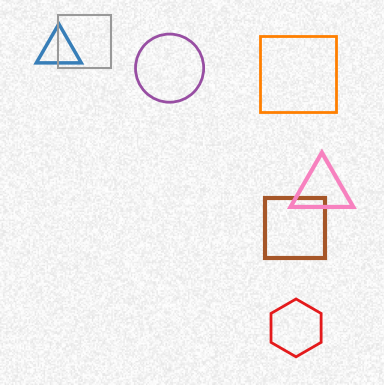[{"shape": "hexagon", "thickness": 2, "radius": 0.38, "center": [0.769, 0.148]}, {"shape": "triangle", "thickness": 2.5, "radius": 0.34, "center": [0.153, 0.87]}, {"shape": "circle", "thickness": 2, "radius": 0.44, "center": [0.441, 0.823]}, {"shape": "square", "thickness": 2, "radius": 0.49, "center": [0.775, 0.808]}, {"shape": "square", "thickness": 3, "radius": 0.39, "center": [0.766, 0.408]}, {"shape": "triangle", "thickness": 3, "radius": 0.47, "center": [0.836, 0.51]}, {"shape": "square", "thickness": 1.5, "radius": 0.34, "center": [0.219, 0.891]}]